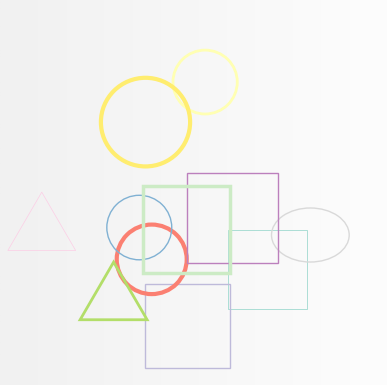[{"shape": "square", "thickness": 0.5, "radius": 0.51, "center": [0.691, 0.301]}, {"shape": "circle", "thickness": 2, "radius": 0.41, "center": [0.529, 0.787]}, {"shape": "square", "thickness": 1, "radius": 0.55, "center": [0.484, 0.153]}, {"shape": "circle", "thickness": 3, "radius": 0.45, "center": [0.392, 0.326]}, {"shape": "circle", "thickness": 1, "radius": 0.42, "center": [0.359, 0.409]}, {"shape": "triangle", "thickness": 2, "radius": 0.5, "center": [0.293, 0.219]}, {"shape": "triangle", "thickness": 0.5, "radius": 0.51, "center": [0.108, 0.4]}, {"shape": "oval", "thickness": 1, "radius": 0.5, "center": [0.801, 0.39]}, {"shape": "square", "thickness": 1, "radius": 0.59, "center": [0.601, 0.434]}, {"shape": "square", "thickness": 2.5, "radius": 0.56, "center": [0.481, 0.405]}, {"shape": "circle", "thickness": 3, "radius": 0.58, "center": [0.375, 0.683]}]